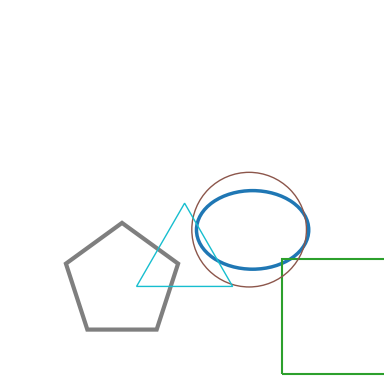[{"shape": "oval", "thickness": 2.5, "radius": 0.73, "center": [0.656, 0.403]}, {"shape": "square", "thickness": 1.5, "radius": 0.75, "center": [0.883, 0.177]}, {"shape": "circle", "thickness": 1, "radius": 0.74, "center": [0.647, 0.404]}, {"shape": "pentagon", "thickness": 3, "radius": 0.77, "center": [0.317, 0.268]}, {"shape": "triangle", "thickness": 1, "radius": 0.72, "center": [0.479, 0.328]}]